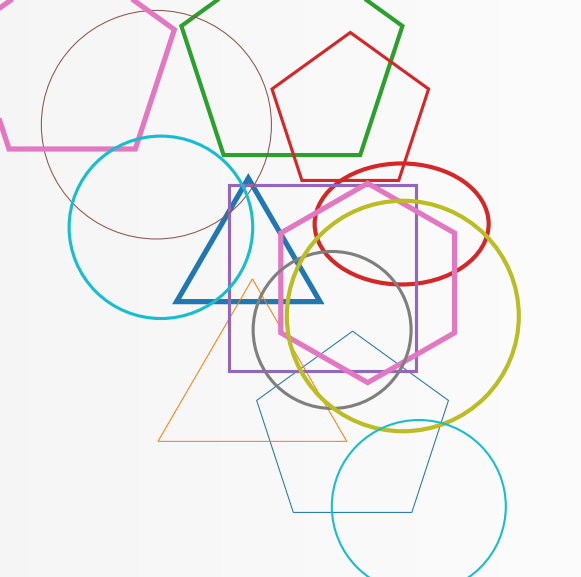[{"shape": "triangle", "thickness": 2.5, "radius": 0.71, "center": [0.427, 0.548]}, {"shape": "pentagon", "thickness": 0.5, "radius": 0.87, "center": [0.607, 0.252]}, {"shape": "triangle", "thickness": 0.5, "radius": 0.94, "center": [0.434, 0.329]}, {"shape": "pentagon", "thickness": 2, "radius": 1.0, "center": [0.502, 0.892]}, {"shape": "oval", "thickness": 2, "radius": 0.75, "center": [0.691, 0.611]}, {"shape": "pentagon", "thickness": 1.5, "radius": 0.71, "center": [0.603, 0.801]}, {"shape": "square", "thickness": 1.5, "radius": 0.81, "center": [0.555, 0.518]}, {"shape": "circle", "thickness": 0.5, "radius": 0.99, "center": [0.269, 0.783]}, {"shape": "pentagon", "thickness": 2.5, "radius": 0.92, "center": [0.124, 0.891]}, {"shape": "hexagon", "thickness": 2.5, "radius": 0.86, "center": [0.633, 0.509]}, {"shape": "circle", "thickness": 1.5, "radius": 0.68, "center": [0.571, 0.428]}, {"shape": "circle", "thickness": 2, "radius": 1.0, "center": [0.693, 0.452]}, {"shape": "circle", "thickness": 1.5, "radius": 0.79, "center": [0.277, 0.606]}, {"shape": "circle", "thickness": 1, "radius": 0.75, "center": [0.721, 0.122]}]